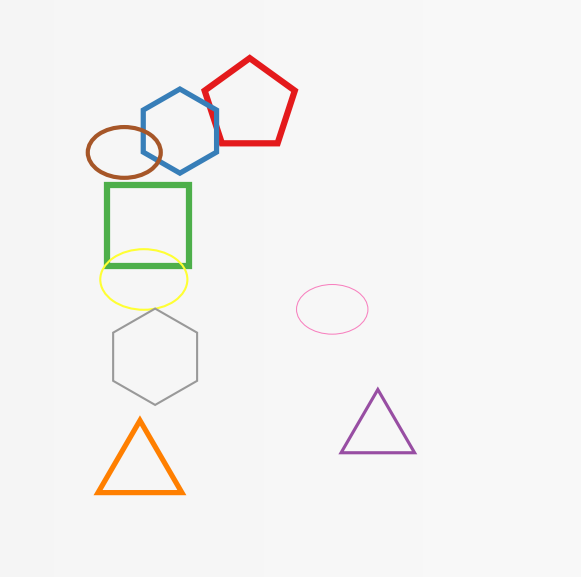[{"shape": "pentagon", "thickness": 3, "radius": 0.41, "center": [0.43, 0.817]}, {"shape": "hexagon", "thickness": 2.5, "radius": 0.36, "center": [0.31, 0.772]}, {"shape": "square", "thickness": 3, "radius": 0.35, "center": [0.254, 0.608]}, {"shape": "triangle", "thickness": 1.5, "radius": 0.36, "center": [0.65, 0.252]}, {"shape": "triangle", "thickness": 2.5, "radius": 0.42, "center": [0.241, 0.188]}, {"shape": "oval", "thickness": 1, "radius": 0.37, "center": [0.247, 0.515]}, {"shape": "oval", "thickness": 2, "radius": 0.31, "center": [0.214, 0.735]}, {"shape": "oval", "thickness": 0.5, "radius": 0.31, "center": [0.572, 0.463]}, {"shape": "hexagon", "thickness": 1, "radius": 0.42, "center": [0.267, 0.381]}]